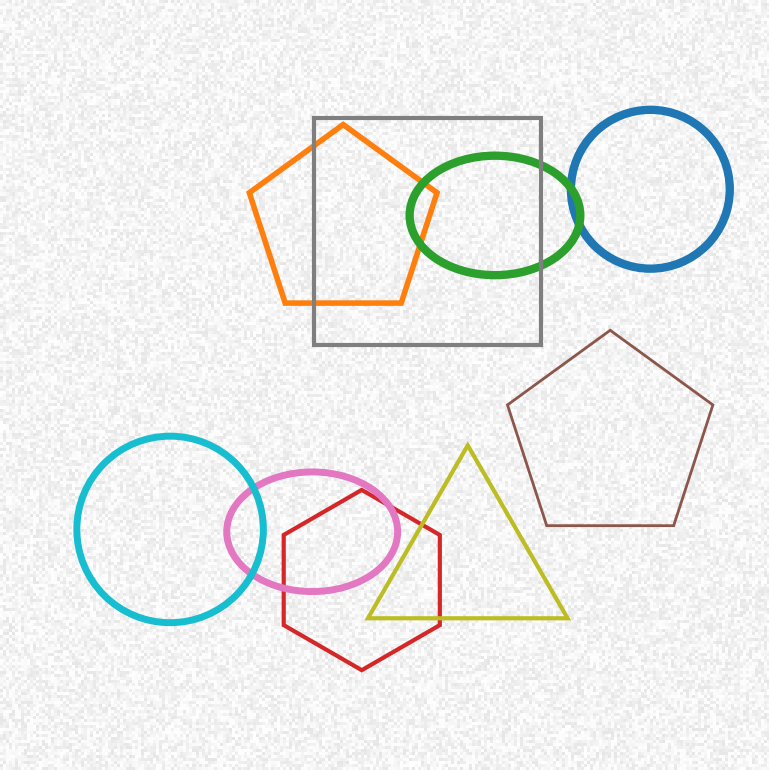[{"shape": "circle", "thickness": 3, "radius": 0.52, "center": [0.845, 0.754]}, {"shape": "pentagon", "thickness": 2, "radius": 0.64, "center": [0.446, 0.71]}, {"shape": "oval", "thickness": 3, "radius": 0.55, "center": [0.643, 0.72]}, {"shape": "hexagon", "thickness": 1.5, "radius": 0.59, "center": [0.47, 0.247]}, {"shape": "pentagon", "thickness": 1, "radius": 0.7, "center": [0.792, 0.431]}, {"shape": "oval", "thickness": 2.5, "radius": 0.55, "center": [0.405, 0.309]}, {"shape": "square", "thickness": 1.5, "radius": 0.74, "center": [0.556, 0.699]}, {"shape": "triangle", "thickness": 1.5, "radius": 0.75, "center": [0.607, 0.272]}, {"shape": "circle", "thickness": 2.5, "radius": 0.61, "center": [0.221, 0.312]}]